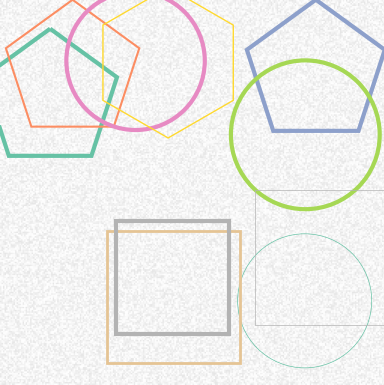[{"shape": "pentagon", "thickness": 3, "radius": 0.91, "center": [0.13, 0.743]}, {"shape": "circle", "thickness": 0.5, "radius": 0.87, "center": [0.791, 0.219]}, {"shape": "pentagon", "thickness": 1.5, "radius": 0.91, "center": [0.189, 0.818]}, {"shape": "pentagon", "thickness": 3, "radius": 0.94, "center": [0.82, 0.812]}, {"shape": "circle", "thickness": 3, "radius": 0.9, "center": [0.352, 0.842]}, {"shape": "circle", "thickness": 3, "radius": 0.97, "center": [0.793, 0.65]}, {"shape": "hexagon", "thickness": 1, "radius": 0.98, "center": [0.437, 0.837]}, {"shape": "square", "thickness": 2, "radius": 0.86, "center": [0.45, 0.228]}, {"shape": "square", "thickness": 0.5, "radius": 0.88, "center": [0.837, 0.331]}, {"shape": "square", "thickness": 3, "radius": 0.73, "center": [0.449, 0.279]}]